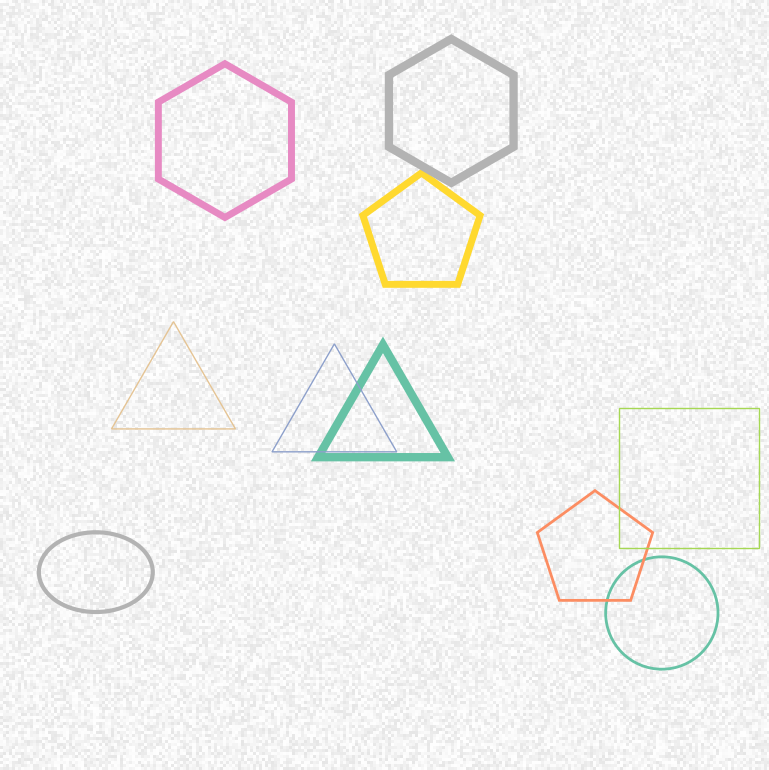[{"shape": "circle", "thickness": 1, "radius": 0.36, "center": [0.86, 0.204]}, {"shape": "triangle", "thickness": 3, "radius": 0.49, "center": [0.497, 0.455]}, {"shape": "pentagon", "thickness": 1, "radius": 0.39, "center": [0.773, 0.284]}, {"shape": "triangle", "thickness": 0.5, "radius": 0.47, "center": [0.434, 0.46]}, {"shape": "hexagon", "thickness": 2.5, "radius": 0.5, "center": [0.292, 0.817]}, {"shape": "square", "thickness": 0.5, "radius": 0.46, "center": [0.895, 0.379]}, {"shape": "pentagon", "thickness": 2.5, "radius": 0.4, "center": [0.547, 0.695]}, {"shape": "triangle", "thickness": 0.5, "radius": 0.46, "center": [0.225, 0.489]}, {"shape": "oval", "thickness": 1.5, "radius": 0.37, "center": [0.124, 0.257]}, {"shape": "hexagon", "thickness": 3, "radius": 0.47, "center": [0.586, 0.856]}]